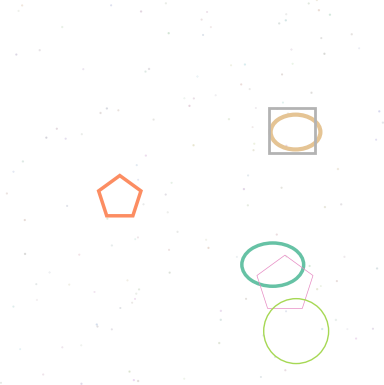[{"shape": "oval", "thickness": 2.5, "radius": 0.4, "center": [0.708, 0.313]}, {"shape": "pentagon", "thickness": 2.5, "radius": 0.29, "center": [0.311, 0.486]}, {"shape": "pentagon", "thickness": 0.5, "radius": 0.38, "center": [0.74, 0.261]}, {"shape": "circle", "thickness": 1, "radius": 0.42, "center": [0.769, 0.14]}, {"shape": "oval", "thickness": 3, "radius": 0.32, "center": [0.768, 0.657]}, {"shape": "square", "thickness": 2, "radius": 0.3, "center": [0.758, 0.661]}]